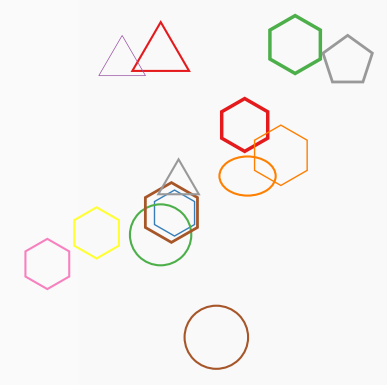[{"shape": "triangle", "thickness": 1.5, "radius": 0.42, "center": [0.415, 0.858]}, {"shape": "hexagon", "thickness": 2.5, "radius": 0.34, "center": [0.631, 0.675]}, {"shape": "hexagon", "thickness": 1, "radius": 0.3, "center": [0.45, 0.447]}, {"shape": "hexagon", "thickness": 2.5, "radius": 0.38, "center": [0.762, 0.884]}, {"shape": "circle", "thickness": 1.5, "radius": 0.4, "center": [0.414, 0.39]}, {"shape": "triangle", "thickness": 0.5, "radius": 0.35, "center": [0.315, 0.838]}, {"shape": "hexagon", "thickness": 1, "radius": 0.39, "center": [0.725, 0.597]}, {"shape": "oval", "thickness": 1.5, "radius": 0.36, "center": [0.639, 0.543]}, {"shape": "hexagon", "thickness": 1.5, "radius": 0.33, "center": [0.249, 0.395]}, {"shape": "circle", "thickness": 1.5, "radius": 0.41, "center": [0.558, 0.124]}, {"shape": "hexagon", "thickness": 2, "radius": 0.39, "center": [0.442, 0.448]}, {"shape": "hexagon", "thickness": 1.5, "radius": 0.33, "center": [0.122, 0.314]}, {"shape": "triangle", "thickness": 1.5, "radius": 0.3, "center": [0.461, 0.526]}, {"shape": "pentagon", "thickness": 2, "radius": 0.33, "center": [0.897, 0.841]}]